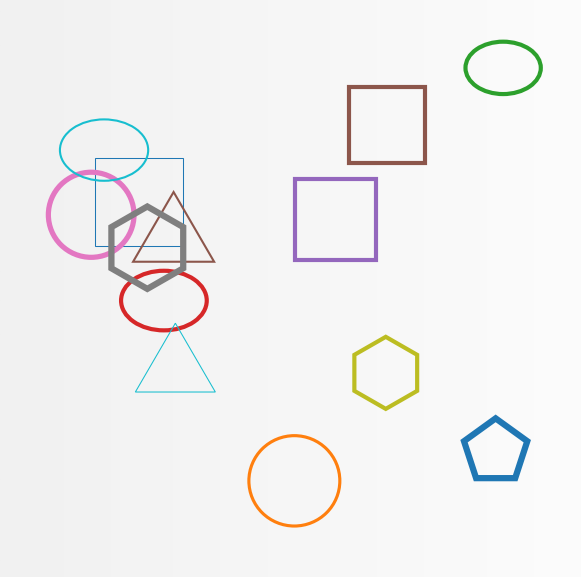[{"shape": "pentagon", "thickness": 3, "radius": 0.29, "center": [0.853, 0.217]}, {"shape": "square", "thickness": 0.5, "radius": 0.38, "center": [0.239, 0.649]}, {"shape": "circle", "thickness": 1.5, "radius": 0.39, "center": [0.506, 0.167]}, {"shape": "oval", "thickness": 2, "radius": 0.32, "center": [0.866, 0.882]}, {"shape": "oval", "thickness": 2, "radius": 0.37, "center": [0.282, 0.479]}, {"shape": "square", "thickness": 2, "radius": 0.35, "center": [0.577, 0.619]}, {"shape": "triangle", "thickness": 1, "radius": 0.4, "center": [0.299, 0.586]}, {"shape": "square", "thickness": 2, "radius": 0.33, "center": [0.666, 0.782]}, {"shape": "circle", "thickness": 2.5, "radius": 0.37, "center": [0.157, 0.627]}, {"shape": "hexagon", "thickness": 3, "radius": 0.36, "center": [0.253, 0.57]}, {"shape": "hexagon", "thickness": 2, "radius": 0.31, "center": [0.664, 0.353]}, {"shape": "oval", "thickness": 1, "radius": 0.38, "center": [0.179, 0.739]}, {"shape": "triangle", "thickness": 0.5, "radius": 0.4, "center": [0.302, 0.36]}]